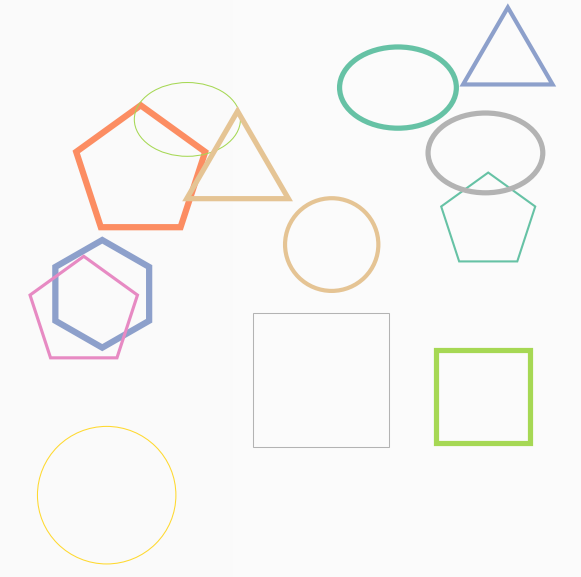[{"shape": "oval", "thickness": 2.5, "radius": 0.5, "center": [0.685, 0.847]}, {"shape": "pentagon", "thickness": 1, "radius": 0.43, "center": [0.84, 0.615]}, {"shape": "pentagon", "thickness": 3, "radius": 0.58, "center": [0.242, 0.7]}, {"shape": "triangle", "thickness": 2, "radius": 0.44, "center": [0.874, 0.897]}, {"shape": "hexagon", "thickness": 3, "radius": 0.47, "center": [0.176, 0.49]}, {"shape": "pentagon", "thickness": 1.5, "radius": 0.49, "center": [0.144, 0.458]}, {"shape": "oval", "thickness": 0.5, "radius": 0.46, "center": [0.322, 0.792]}, {"shape": "square", "thickness": 2.5, "radius": 0.4, "center": [0.831, 0.312]}, {"shape": "circle", "thickness": 0.5, "radius": 0.6, "center": [0.184, 0.142]}, {"shape": "triangle", "thickness": 2.5, "radius": 0.51, "center": [0.409, 0.706]}, {"shape": "circle", "thickness": 2, "radius": 0.4, "center": [0.571, 0.576]}, {"shape": "square", "thickness": 0.5, "radius": 0.58, "center": [0.552, 0.341]}, {"shape": "oval", "thickness": 2.5, "radius": 0.49, "center": [0.835, 0.734]}]